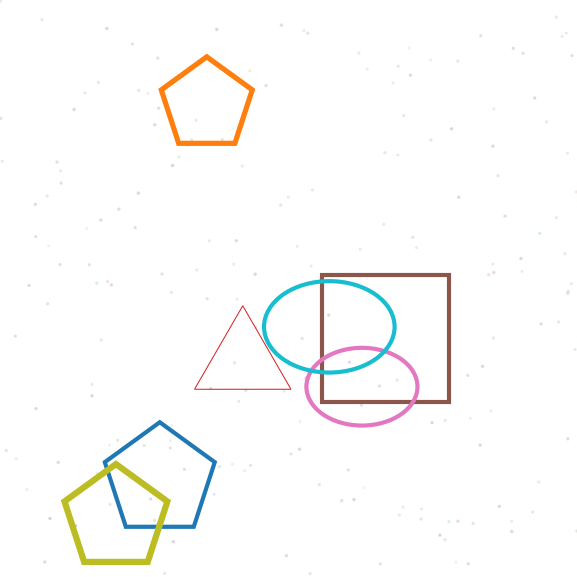[{"shape": "pentagon", "thickness": 2, "radius": 0.5, "center": [0.277, 0.168]}, {"shape": "pentagon", "thickness": 2.5, "radius": 0.41, "center": [0.358, 0.818]}, {"shape": "triangle", "thickness": 0.5, "radius": 0.48, "center": [0.42, 0.373]}, {"shape": "square", "thickness": 2, "radius": 0.55, "center": [0.667, 0.413]}, {"shape": "oval", "thickness": 2, "radius": 0.48, "center": [0.627, 0.33]}, {"shape": "pentagon", "thickness": 3, "radius": 0.47, "center": [0.201, 0.102]}, {"shape": "oval", "thickness": 2, "radius": 0.57, "center": [0.57, 0.433]}]